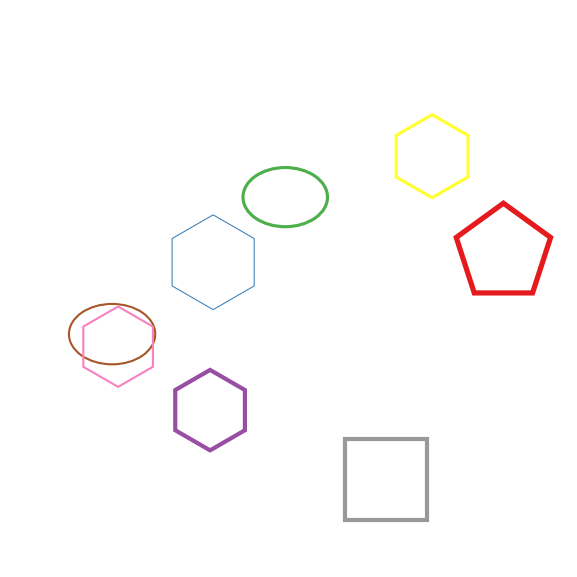[{"shape": "pentagon", "thickness": 2.5, "radius": 0.43, "center": [0.872, 0.561]}, {"shape": "hexagon", "thickness": 0.5, "radius": 0.41, "center": [0.369, 0.545]}, {"shape": "oval", "thickness": 1.5, "radius": 0.37, "center": [0.494, 0.658]}, {"shape": "hexagon", "thickness": 2, "radius": 0.35, "center": [0.364, 0.289]}, {"shape": "hexagon", "thickness": 1.5, "radius": 0.36, "center": [0.748, 0.729]}, {"shape": "oval", "thickness": 1, "radius": 0.37, "center": [0.194, 0.421]}, {"shape": "hexagon", "thickness": 1, "radius": 0.35, "center": [0.205, 0.399]}, {"shape": "square", "thickness": 2, "radius": 0.35, "center": [0.668, 0.169]}]